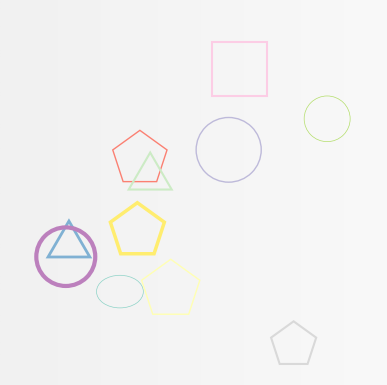[{"shape": "oval", "thickness": 0.5, "radius": 0.3, "center": [0.309, 0.243]}, {"shape": "pentagon", "thickness": 1, "radius": 0.39, "center": [0.441, 0.248]}, {"shape": "circle", "thickness": 1, "radius": 0.42, "center": [0.59, 0.611]}, {"shape": "pentagon", "thickness": 1, "radius": 0.37, "center": [0.361, 0.588]}, {"shape": "triangle", "thickness": 2, "radius": 0.31, "center": [0.178, 0.364]}, {"shape": "circle", "thickness": 0.5, "radius": 0.3, "center": [0.844, 0.691]}, {"shape": "square", "thickness": 1.5, "radius": 0.35, "center": [0.619, 0.821]}, {"shape": "pentagon", "thickness": 1.5, "radius": 0.31, "center": [0.758, 0.104]}, {"shape": "circle", "thickness": 3, "radius": 0.38, "center": [0.17, 0.333]}, {"shape": "triangle", "thickness": 1.5, "radius": 0.32, "center": [0.388, 0.54]}, {"shape": "pentagon", "thickness": 2.5, "radius": 0.37, "center": [0.355, 0.4]}]